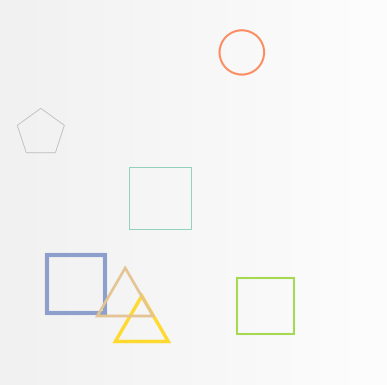[{"shape": "square", "thickness": 0.5, "radius": 0.4, "center": [0.414, 0.485]}, {"shape": "circle", "thickness": 1.5, "radius": 0.29, "center": [0.624, 0.864]}, {"shape": "square", "thickness": 3, "radius": 0.38, "center": [0.197, 0.262]}, {"shape": "square", "thickness": 1.5, "radius": 0.37, "center": [0.686, 0.205]}, {"shape": "triangle", "thickness": 2.5, "radius": 0.39, "center": [0.366, 0.152]}, {"shape": "triangle", "thickness": 2, "radius": 0.42, "center": [0.323, 0.221]}, {"shape": "pentagon", "thickness": 0.5, "radius": 0.32, "center": [0.105, 0.655]}]